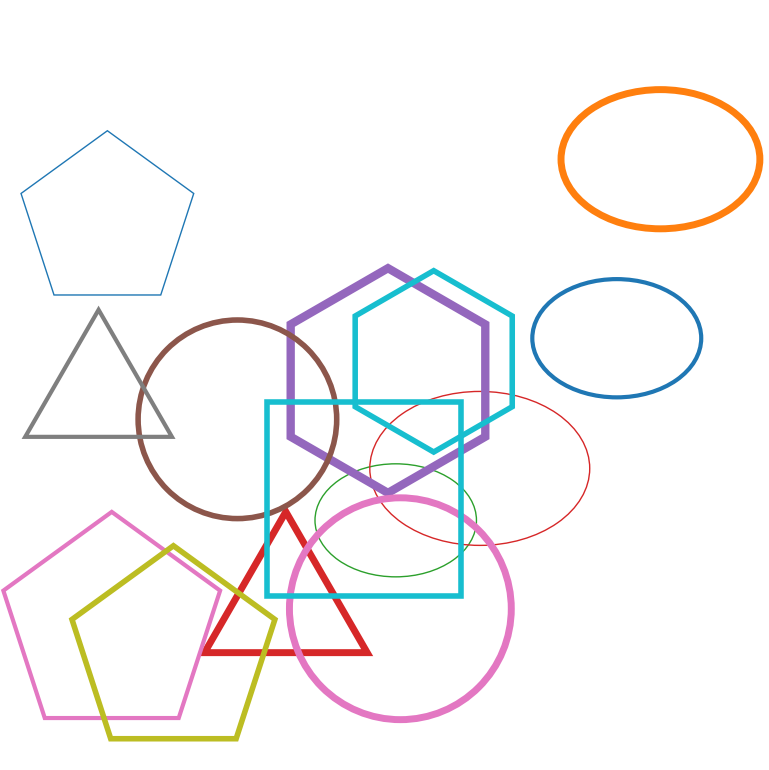[{"shape": "pentagon", "thickness": 0.5, "radius": 0.59, "center": [0.139, 0.712]}, {"shape": "oval", "thickness": 1.5, "radius": 0.55, "center": [0.801, 0.561]}, {"shape": "oval", "thickness": 2.5, "radius": 0.65, "center": [0.858, 0.793]}, {"shape": "oval", "thickness": 0.5, "radius": 0.52, "center": [0.514, 0.324]}, {"shape": "triangle", "thickness": 2.5, "radius": 0.61, "center": [0.371, 0.213]}, {"shape": "oval", "thickness": 0.5, "radius": 0.71, "center": [0.623, 0.392]}, {"shape": "hexagon", "thickness": 3, "radius": 0.73, "center": [0.504, 0.506]}, {"shape": "circle", "thickness": 2, "radius": 0.64, "center": [0.308, 0.455]}, {"shape": "pentagon", "thickness": 1.5, "radius": 0.74, "center": [0.145, 0.187]}, {"shape": "circle", "thickness": 2.5, "radius": 0.72, "center": [0.52, 0.209]}, {"shape": "triangle", "thickness": 1.5, "radius": 0.55, "center": [0.128, 0.488]}, {"shape": "pentagon", "thickness": 2, "radius": 0.69, "center": [0.225, 0.153]}, {"shape": "square", "thickness": 2, "radius": 0.63, "center": [0.473, 0.352]}, {"shape": "hexagon", "thickness": 2, "radius": 0.59, "center": [0.563, 0.531]}]